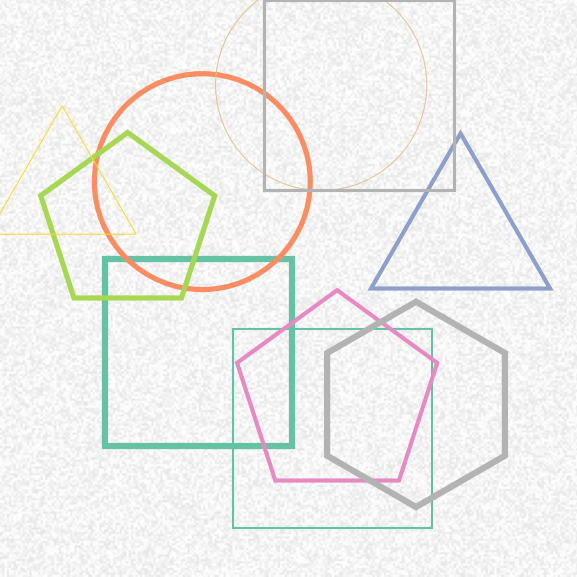[{"shape": "square", "thickness": 3, "radius": 0.81, "center": [0.343, 0.389]}, {"shape": "square", "thickness": 1, "radius": 0.86, "center": [0.576, 0.257]}, {"shape": "circle", "thickness": 2.5, "radius": 0.93, "center": [0.35, 0.685]}, {"shape": "triangle", "thickness": 2, "radius": 0.9, "center": [0.797, 0.589]}, {"shape": "pentagon", "thickness": 2, "radius": 0.91, "center": [0.584, 0.314]}, {"shape": "pentagon", "thickness": 2.5, "radius": 0.79, "center": [0.221, 0.611]}, {"shape": "triangle", "thickness": 0.5, "radius": 0.74, "center": [0.108, 0.668]}, {"shape": "circle", "thickness": 0.5, "radius": 0.91, "center": [0.556, 0.852]}, {"shape": "square", "thickness": 1.5, "radius": 0.82, "center": [0.621, 0.835]}, {"shape": "hexagon", "thickness": 3, "radius": 0.89, "center": [0.72, 0.299]}]